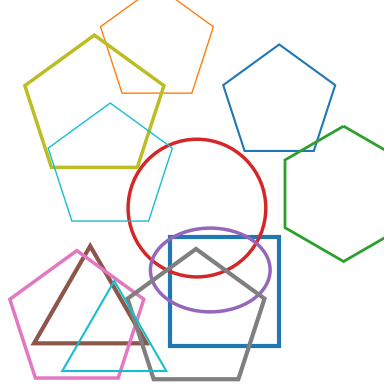[{"shape": "square", "thickness": 3, "radius": 0.71, "center": [0.582, 0.243]}, {"shape": "pentagon", "thickness": 1.5, "radius": 0.76, "center": [0.725, 0.732]}, {"shape": "pentagon", "thickness": 1, "radius": 0.77, "center": [0.408, 0.883]}, {"shape": "hexagon", "thickness": 2, "radius": 0.88, "center": [0.892, 0.497]}, {"shape": "circle", "thickness": 2.5, "radius": 0.89, "center": [0.512, 0.46]}, {"shape": "oval", "thickness": 2.5, "radius": 0.78, "center": [0.546, 0.299]}, {"shape": "triangle", "thickness": 3, "radius": 0.84, "center": [0.234, 0.192]}, {"shape": "pentagon", "thickness": 2.5, "radius": 0.91, "center": [0.199, 0.166]}, {"shape": "pentagon", "thickness": 3, "radius": 0.94, "center": [0.509, 0.166]}, {"shape": "pentagon", "thickness": 2.5, "radius": 0.95, "center": [0.245, 0.719]}, {"shape": "triangle", "thickness": 1.5, "radius": 0.78, "center": [0.297, 0.114]}, {"shape": "pentagon", "thickness": 1, "radius": 0.85, "center": [0.286, 0.563]}]